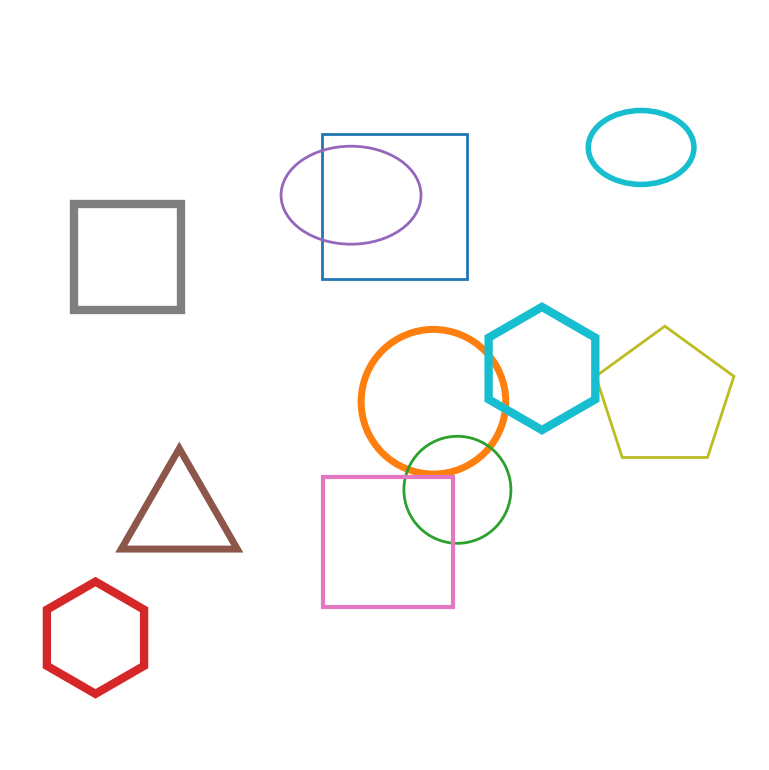[{"shape": "square", "thickness": 1, "radius": 0.47, "center": [0.512, 0.732]}, {"shape": "circle", "thickness": 2.5, "radius": 0.47, "center": [0.563, 0.478]}, {"shape": "circle", "thickness": 1, "radius": 0.35, "center": [0.594, 0.364]}, {"shape": "hexagon", "thickness": 3, "radius": 0.36, "center": [0.124, 0.172]}, {"shape": "oval", "thickness": 1, "radius": 0.45, "center": [0.456, 0.746]}, {"shape": "triangle", "thickness": 2.5, "radius": 0.44, "center": [0.233, 0.33]}, {"shape": "square", "thickness": 1.5, "radius": 0.42, "center": [0.504, 0.296]}, {"shape": "square", "thickness": 3, "radius": 0.35, "center": [0.165, 0.666]}, {"shape": "pentagon", "thickness": 1, "radius": 0.47, "center": [0.863, 0.482]}, {"shape": "hexagon", "thickness": 3, "radius": 0.4, "center": [0.704, 0.521]}, {"shape": "oval", "thickness": 2, "radius": 0.34, "center": [0.833, 0.808]}]